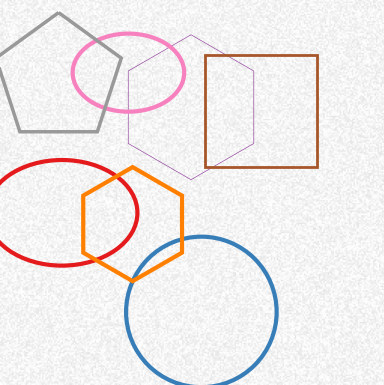[{"shape": "oval", "thickness": 3, "radius": 0.98, "center": [0.161, 0.447]}, {"shape": "circle", "thickness": 3, "radius": 0.98, "center": [0.523, 0.19]}, {"shape": "hexagon", "thickness": 0.5, "radius": 0.94, "center": [0.496, 0.721]}, {"shape": "hexagon", "thickness": 3, "radius": 0.74, "center": [0.344, 0.418]}, {"shape": "square", "thickness": 2, "radius": 0.73, "center": [0.678, 0.711]}, {"shape": "oval", "thickness": 3, "radius": 0.72, "center": [0.334, 0.811]}, {"shape": "pentagon", "thickness": 2.5, "radius": 0.86, "center": [0.152, 0.796]}]